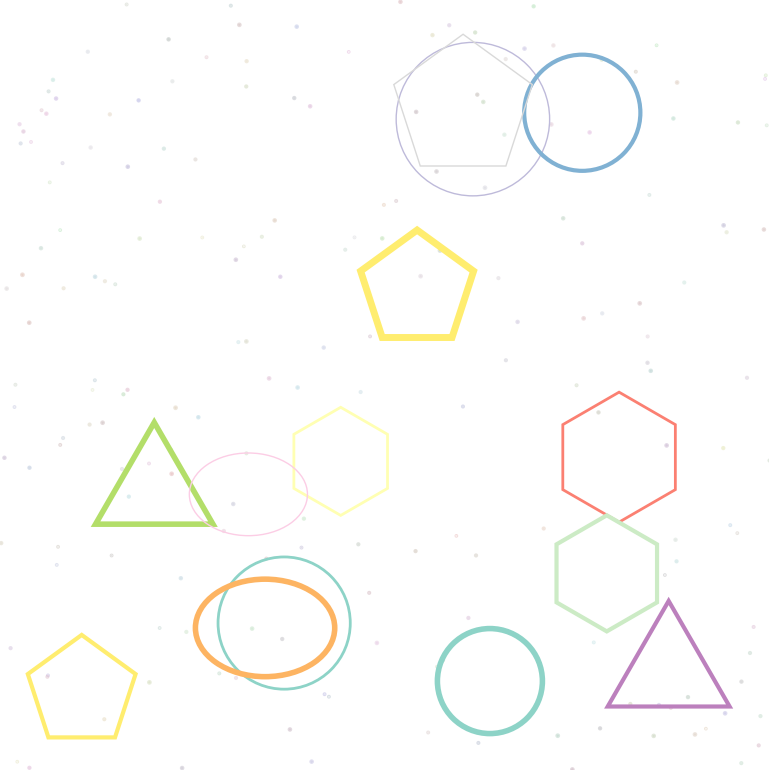[{"shape": "circle", "thickness": 2, "radius": 0.34, "center": [0.636, 0.115]}, {"shape": "circle", "thickness": 1, "radius": 0.43, "center": [0.369, 0.191]}, {"shape": "hexagon", "thickness": 1, "radius": 0.35, "center": [0.442, 0.401]}, {"shape": "circle", "thickness": 0.5, "radius": 0.5, "center": [0.614, 0.845]}, {"shape": "hexagon", "thickness": 1, "radius": 0.42, "center": [0.804, 0.406]}, {"shape": "circle", "thickness": 1.5, "radius": 0.38, "center": [0.756, 0.854]}, {"shape": "oval", "thickness": 2, "radius": 0.45, "center": [0.344, 0.185]}, {"shape": "triangle", "thickness": 2, "radius": 0.44, "center": [0.2, 0.363]}, {"shape": "oval", "thickness": 0.5, "radius": 0.38, "center": [0.323, 0.358]}, {"shape": "pentagon", "thickness": 0.5, "radius": 0.47, "center": [0.601, 0.861]}, {"shape": "triangle", "thickness": 1.5, "radius": 0.46, "center": [0.868, 0.128]}, {"shape": "hexagon", "thickness": 1.5, "radius": 0.38, "center": [0.788, 0.255]}, {"shape": "pentagon", "thickness": 2.5, "radius": 0.39, "center": [0.542, 0.624]}, {"shape": "pentagon", "thickness": 1.5, "radius": 0.37, "center": [0.106, 0.102]}]